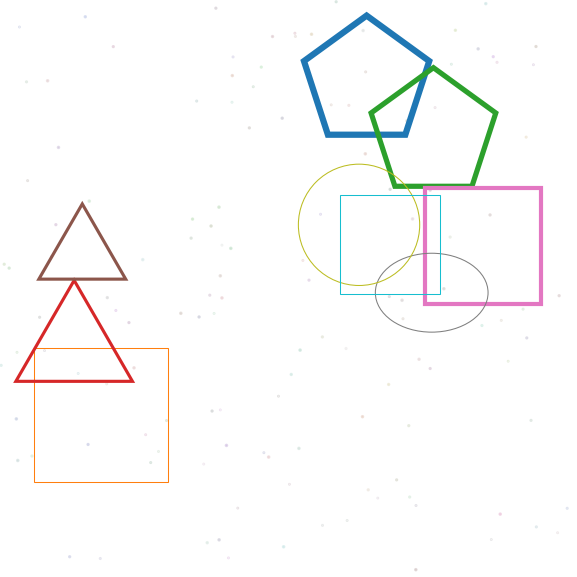[{"shape": "pentagon", "thickness": 3, "radius": 0.57, "center": [0.635, 0.858]}, {"shape": "square", "thickness": 0.5, "radius": 0.58, "center": [0.175, 0.281]}, {"shape": "pentagon", "thickness": 2.5, "radius": 0.57, "center": [0.751, 0.768]}, {"shape": "triangle", "thickness": 1.5, "radius": 0.58, "center": [0.128, 0.397]}, {"shape": "triangle", "thickness": 1.5, "radius": 0.43, "center": [0.142, 0.559]}, {"shape": "square", "thickness": 2, "radius": 0.5, "center": [0.836, 0.573]}, {"shape": "oval", "thickness": 0.5, "radius": 0.49, "center": [0.748, 0.492]}, {"shape": "circle", "thickness": 0.5, "radius": 0.53, "center": [0.622, 0.61]}, {"shape": "square", "thickness": 0.5, "radius": 0.43, "center": [0.675, 0.576]}]